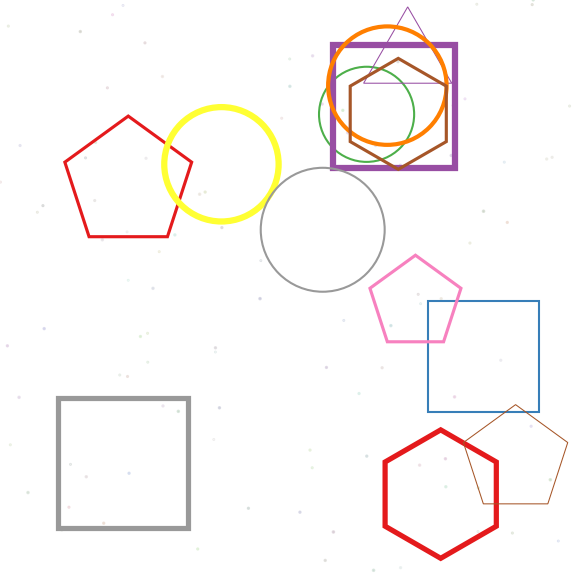[{"shape": "pentagon", "thickness": 1.5, "radius": 0.58, "center": [0.222, 0.683]}, {"shape": "hexagon", "thickness": 2.5, "radius": 0.56, "center": [0.763, 0.144]}, {"shape": "square", "thickness": 1, "radius": 0.48, "center": [0.837, 0.382]}, {"shape": "circle", "thickness": 1, "radius": 0.41, "center": [0.635, 0.801]}, {"shape": "triangle", "thickness": 0.5, "radius": 0.44, "center": [0.706, 0.899]}, {"shape": "square", "thickness": 3, "radius": 0.53, "center": [0.682, 0.815]}, {"shape": "circle", "thickness": 2, "radius": 0.51, "center": [0.671, 0.851]}, {"shape": "circle", "thickness": 3, "radius": 0.5, "center": [0.383, 0.715]}, {"shape": "pentagon", "thickness": 0.5, "radius": 0.47, "center": [0.893, 0.203]}, {"shape": "hexagon", "thickness": 1.5, "radius": 0.48, "center": [0.69, 0.802]}, {"shape": "pentagon", "thickness": 1.5, "radius": 0.41, "center": [0.719, 0.474]}, {"shape": "circle", "thickness": 1, "radius": 0.54, "center": [0.559, 0.601]}, {"shape": "square", "thickness": 2.5, "radius": 0.56, "center": [0.213, 0.198]}]